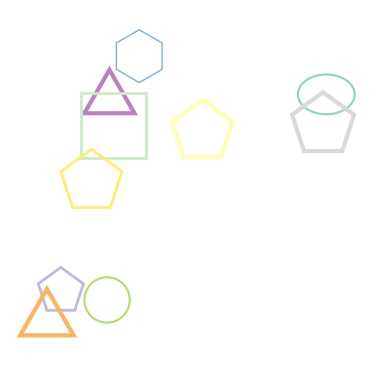[{"shape": "oval", "thickness": 1.5, "radius": 0.37, "center": [0.847, 0.755]}, {"shape": "pentagon", "thickness": 3, "radius": 0.41, "center": [0.525, 0.659]}, {"shape": "pentagon", "thickness": 2, "radius": 0.31, "center": [0.158, 0.244]}, {"shape": "hexagon", "thickness": 1, "radius": 0.34, "center": [0.362, 0.854]}, {"shape": "triangle", "thickness": 3, "radius": 0.4, "center": [0.122, 0.169]}, {"shape": "circle", "thickness": 1.5, "radius": 0.29, "center": [0.278, 0.221]}, {"shape": "pentagon", "thickness": 3, "radius": 0.42, "center": [0.839, 0.676]}, {"shape": "triangle", "thickness": 3, "radius": 0.38, "center": [0.284, 0.743]}, {"shape": "square", "thickness": 2, "radius": 0.42, "center": [0.296, 0.675]}, {"shape": "pentagon", "thickness": 2, "radius": 0.42, "center": [0.238, 0.529]}]